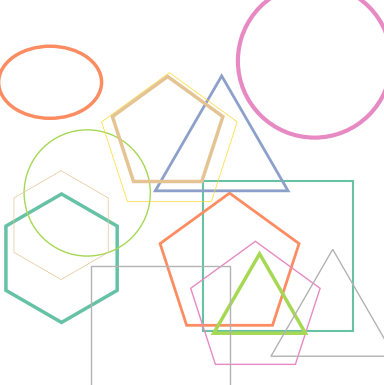[{"shape": "square", "thickness": 1.5, "radius": 0.98, "center": [0.722, 0.335]}, {"shape": "hexagon", "thickness": 2.5, "radius": 0.83, "center": [0.16, 0.329]}, {"shape": "pentagon", "thickness": 2, "radius": 0.95, "center": [0.596, 0.309]}, {"shape": "oval", "thickness": 2.5, "radius": 0.67, "center": [0.13, 0.786]}, {"shape": "triangle", "thickness": 2, "radius": 1.0, "center": [0.576, 0.604]}, {"shape": "pentagon", "thickness": 1, "radius": 0.88, "center": [0.663, 0.197]}, {"shape": "circle", "thickness": 3, "radius": 1.0, "center": [0.817, 0.842]}, {"shape": "triangle", "thickness": 2.5, "radius": 0.69, "center": [0.674, 0.203]}, {"shape": "circle", "thickness": 1, "radius": 0.82, "center": [0.227, 0.499]}, {"shape": "pentagon", "thickness": 0.5, "radius": 0.93, "center": [0.44, 0.626]}, {"shape": "pentagon", "thickness": 2.5, "radius": 0.75, "center": [0.435, 0.651]}, {"shape": "hexagon", "thickness": 0.5, "radius": 0.71, "center": [0.159, 0.415]}, {"shape": "square", "thickness": 1, "radius": 0.91, "center": [0.417, 0.129]}, {"shape": "triangle", "thickness": 1, "radius": 0.93, "center": [0.864, 0.167]}]